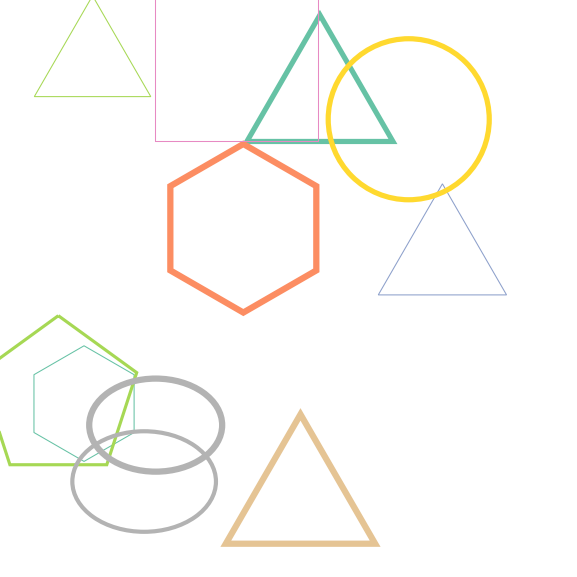[{"shape": "hexagon", "thickness": 0.5, "radius": 0.5, "center": [0.146, 0.3]}, {"shape": "triangle", "thickness": 2.5, "radius": 0.73, "center": [0.554, 0.827]}, {"shape": "hexagon", "thickness": 3, "radius": 0.73, "center": [0.421, 0.604]}, {"shape": "triangle", "thickness": 0.5, "radius": 0.64, "center": [0.766, 0.553]}, {"shape": "square", "thickness": 0.5, "radius": 0.71, "center": [0.41, 0.897]}, {"shape": "triangle", "thickness": 0.5, "radius": 0.58, "center": [0.16, 0.89]}, {"shape": "pentagon", "thickness": 1.5, "radius": 0.71, "center": [0.101, 0.31]}, {"shape": "circle", "thickness": 2.5, "radius": 0.7, "center": [0.708, 0.793]}, {"shape": "triangle", "thickness": 3, "radius": 0.75, "center": [0.52, 0.132]}, {"shape": "oval", "thickness": 2, "radius": 0.62, "center": [0.25, 0.165]}, {"shape": "oval", "thickness": 3, "radius": 0.58, "center": [0.27, 0.263]}]